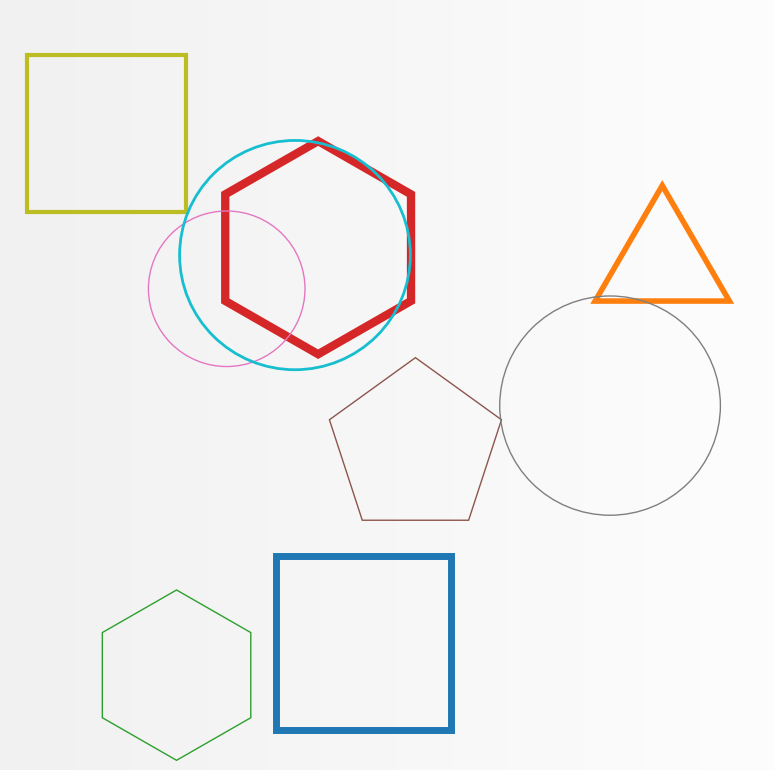[{"shape": "square", "thickness": 2.5, "radius": 0.56, "center": [0.469, 0.165]}, {"shape": "triangle", "thickness": 2, "radius": 0.5, "center": [0.855, 0.659]}, {"shape": "hexagon", "thickness": 0.5, "radius": 0.55, "center": [0.228, 0.123]}, {"shape": "hexagon", "thickness": 3, "radius": 0.69, "center": [0.411, 0.678]}, {"shape": "pentagon", "thickness": 0.5, "radius": 0.58, "center": [0.536, 0.419]}, {"shape": "circle", "thickness": 0.5, "radius": 0.51, "center": [0.293, 0.625]}, {"shape": "circle", "thickness": 0.5, "radius": 0.71, "center": [0.787, 0.473]}, {"shape": "square", "thickness": 1.5, "radius": 0.51, "center": [0.137, 0.827]}, {"shape": "circle", "thickness": 1, "radius": 0.74, "center": [0.381, 0.669]}]